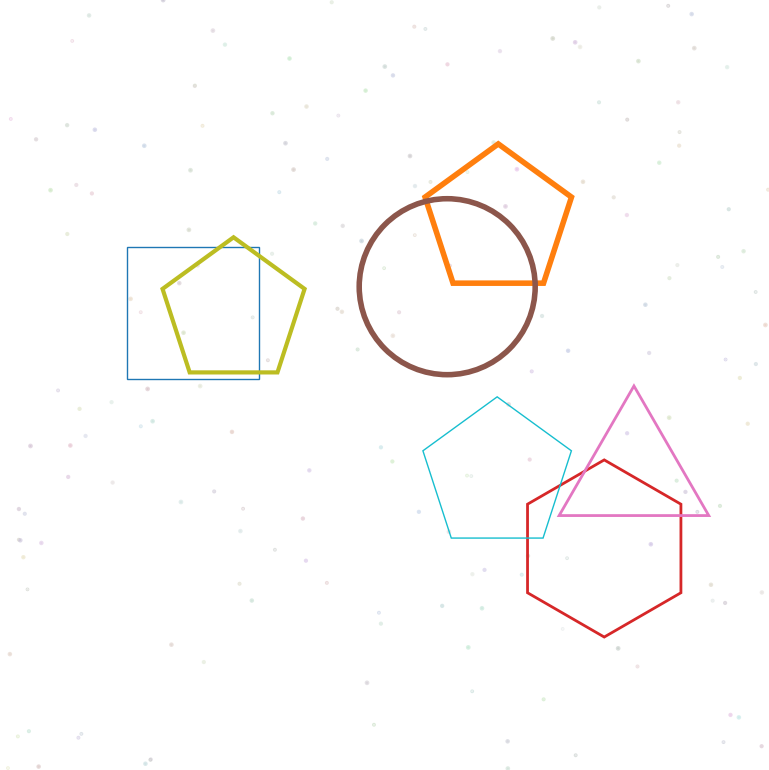[{"shape": "square", "thickness": 0.5, "radius": 0.43, "center": [0.251, 0.594]}, {"shape": "pentagon", "thickness": 2, "radius": 0.5, "center": [0.647, 0.713]}, {"shape": "hexagon", "thickness": 1, "radius": 0.58, "center": [0.785, 0.288]}, {"shape": "circle", "thickness": 2, "radius": 0.57, "center": [0.581, 0.628]}, {"shape": "triangle", "thickness": 1, "radius": 0.56, "center": [0.823, 0.387]}, {"shape": "pentagon", "thickness": 1.5, "radius": 0.48, "center": [0.303, 0.595]}, {"shape": "pentagon", "thickness": 0.5, "radius": 0.51, "center": [0.646, 0.383]}]